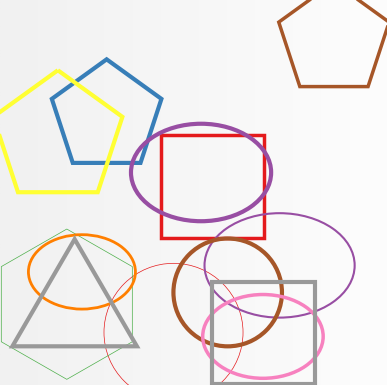[{"shape": "square", "thickness": 2.5, "radius": 0.67, "center": [0.548, 0.516]}, {"shape": "circle", "thickness": 0.5, "radius": 0.9, "center": [0.448, 0.137]}, {"shape": "pentagon", "thickness": 3, "radius": 0.74, "center": [0.275, 0.697]}, {"shape": "hexagon", "thickness": 0.5, "radius": 0.98, "center": [0.172, 0.21]}, {"shape": "oval", "thickness": 1.5, "radius": 0.97, "center": [0.722, 0.311]}, {"shape": "oval", "thickness": 3, "radius": 0.9, "center": [0.519, 0.552]}, {"shape": "oval", "thickness": 2, "radius": 0.69, "center": [0.211, 0.294]}, {"shape": "pentagon", "thickness": 3, "radius": 0.88, "center": [0.149, 0.642]}, {"shape": "pentagon", "thickness": 2.5, "radius": 0.75, "center": [0.862, 0.896]}, {"shape": "circle", "thickness": 3, "radius": 0.7, "center": [0.588, 0.24]}, {"shape": "oval", "thickness": 2.5, "radius": 0.78, "center": [0.679, 0.126]}, {"shape": "triangle", "thickness": 3, "radius": 0.93, "center": [0.193, 0.193]}, {"shape": "square", "thickness": 3, "radius": 0.67, "center": [0.679, 0.135]}]